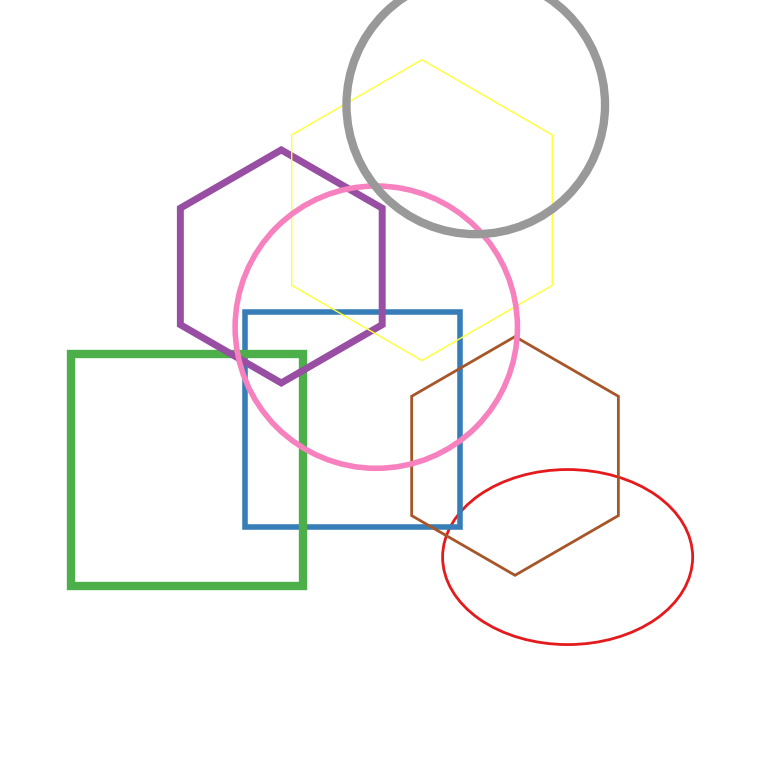[{"shape": "oval", "thickness": 1, "radius": 0.81, "center": [0.737, 0.277]}, {"shape": "square", "thickness": 2, "radius": 0.7, "center": [0.457, 0.455]}, {"shape": "square", "thickness": 3, "radius": 0.75, "center": [0.243, 0.389]}, {"shape": "hexagon", "thickness": 2.5, "radius": 0.76, "center": [0.365, 0.654]}, {"shape": "hexagon", "thickness": 0.5, "radius": 0.98, "center": [0.548, 0.727]}, {"shape": "hexagon", "thickness": 1, "radius": 0.77, "center": [0.669, 0.408]}, {"shape": "circle", "thickness": 2, "radius": 0.92, "center": [0.489, 0.575]}, {"shape": "circle", "thickness": 3, "radius": 0.84, "center": [0.618, 0.864]}]